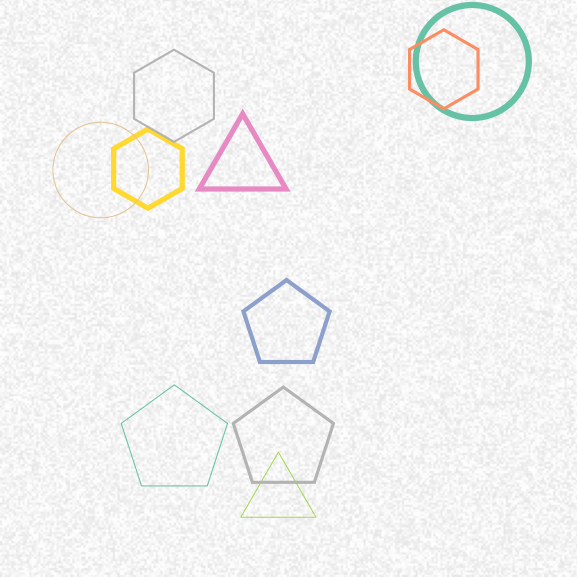[{"shape": "pentagon", "thickness": 0.5, "radius": 0.48, "center": [0.302, 0.236]}, {"shape": "circle", "thickness": 3, "radius": 0.49, "center": [0.818, 0.893]}, {"shape": "hexagon", "thickness": 1.5, "radius": 0.34, "center": [0.768, 0.879]}, {"shape": "pentagon", "thickness": 2, "radius": 0.39, "center": [0.496, 0.436]}, {"shape": "triangle", "thickness": 2.5, "radius": 0.43, "center": [0.42, 0.715]}, {"shape": "triangle", "thickness": 0.5, "radius": 0.38, "center": [0.482, 0.141]}, {"shape": "hexagon", "thickness": 2.5, "radius": 0.34, "center": [0.256, 0.707]}, {"shape": "circle", "thickness": 0.5, "radius": 0.41, "center": [0.174, 0.705]}, {"shape": "hexagon", "thickness": 1, "radius": 0.4, "center": [0.301, 0.833]}, {"shape": "pentagon", "thickness": 1.5, "radius": 0.46, "center": [0.491, 0.238]}]